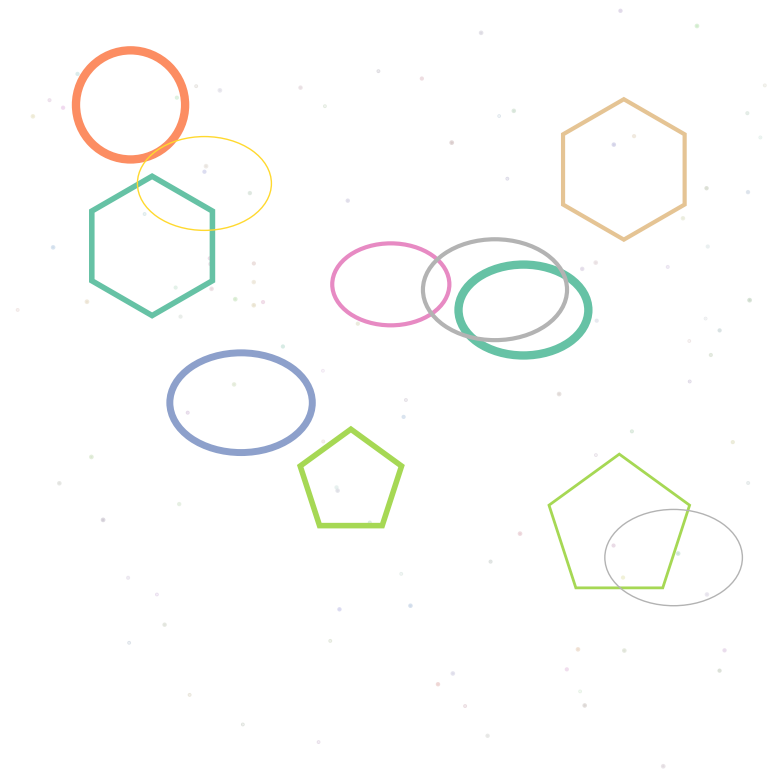[{"shape": "oval", "thickness": 3, "radius": 0.42, "center": [0.68, 0.597]}, {"shape": "hexagon", "thickness": 2, "radius": 0.45, "center": [0.198, 0.681]}, {"shape": "circle", "thickness": 3, "radius": 0.35, "center": [0.17, 0.864]}, {"shape": "oval", "thickness": 2.5, "radius": 0.46, "center": [0.313, 0.477]}, {"shape": "oval", "thickness": 1.5, "radius": 0.38, "center": [0.508, 0.631]}, {"shape": "pentagon", "thickness": 2, "radius": 0.35, "center": [0.456, 0.373]}, {"shape": "pentagon", "thickness": 1, "radius": 0.48, "center": [0.804, 0.314]}, {"shape": "oval", "thickness": 0.5, "radius": 0.44, "center": [0.265, 0.762]}, {"shape": "hexagon", "thickness": 1.5, "radius": 0.46, "center": [0.81, 0.78]}, {"shape": "oval", "thickness": 1.5, "radius": 0.47, "center": [0.643, 0.624]}, {"shape": "oval", "thickness": 0.5, "radius": 0.45, "center": [0.875, 0.276]}]